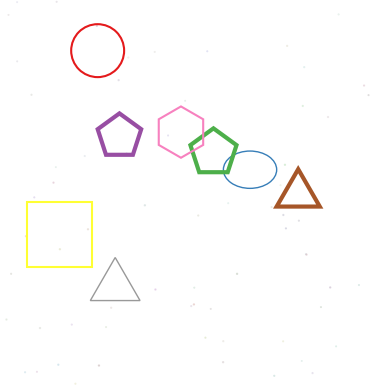[{"shape": "circle", "thickness": 1.5, "radius": 0.34, "center": [0.254, 0.868]}, {"shape": "oval", "thickness": 1, "radius": 0.35, "center": [0.649, 0.559]}, {"shape": "pentagon", "thickness": 3, "radius": 0.31, "center": [0.554, 0.604]}, {"shape": "pentagon", "thickness": 3, "radius": 0.3, "center": [0.31, 0.646]}, {"shape": "square", "thickness": 1.5, "radius": 0.42, "center": [0.154, 0.392]}, {"shape": "triangle", "thickness": 3, "radius": 0.32, "center": [0.775, 0.496]}, {"shape": "hexagon", "thickness": 1.5, "radius": 0.33, "center": [0.47, 0.657]}, {"shape": "triangle", "thickness": 1, "radius": 0.37, "center": [0.299, 0.257]}]